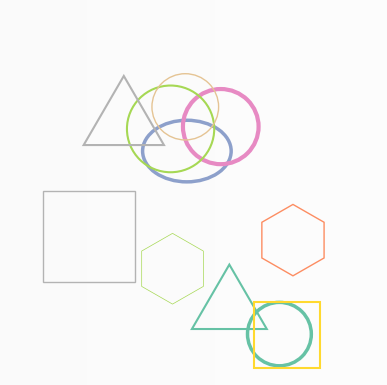[{"shape": "circle", "thickness": 2.5, "radius": 0.41, "center": [0.721, 0.132]}, {"shape": "triangle", "thickness": 1.5, "radius": 0.56, "center": [0.592, 0.201]}, {"shape": "hexagon", "thickness": 1, "radius": 0.46, "center": [0.756, 0.376]}, {"shape": "oval", "thickness": 2.5, "radius": 0.57, "center": [0.482, 0.608]}, {"shape": "circle", "thickness": 3, "radius": 0.49, "center": [0.57, 0.671]}, {"shape": "circle", "thickness": 1.5, "radius": 0.56, "center": [0.44, 0.665]}, {"shape": "hexagon", "thickness": 0.5, "radius": 0.46, "center": [0.445, 0.302]}, {"shape": "square", "thickness": 1.5, "radius": 0.42, "center": [0.74, 0.13]}, {"shape": "circle", "thickness": 1, "radius": 0.43, "center": [0.478, 0.723]}, {"shape": "triangle", "thickness": 1.5, "radius": 0.6, "center": [0.319, 0.683]}, {"shape": "square", "thickness": 1, "radius": 0.6, "center": [0.23, 0.386]}]